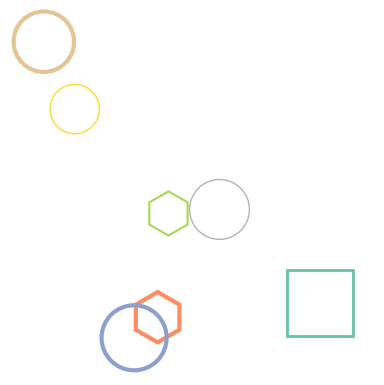[{"shape": "square", "thickness": 2, "radius": 0.43, "center": [0.831, 0.213]}, {"shape": "hexagon", "thickness": 3, "radius": 0.33, "center": [0.409, 0.176]}, {"shape": "circle", "thickness": 3, "radius": 0.42, "center": [0.348, 0.123]}, {"shape": "hexagon", "thickness": 1.5, "radius": 0.29, "center": [0.438, 0.446]}, {"shape": "circle", "thickness": 1, "radius": 0.32, "center": [0.194, 0.717]}, {"shape": "circle", "thickness": 3, "radius": 0.39, "center": [0.114, 0.892]}, {"shape": "circle", "thickness": 1, "radius": 0.39, "center": [0.57, 0.456]}]